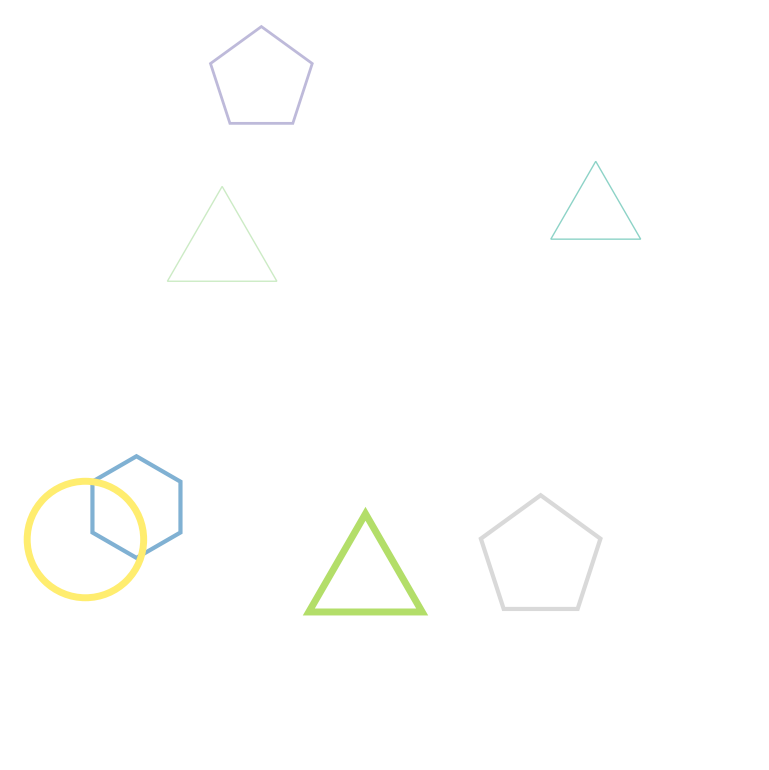[{"shape": "triangle", "thickness": 0.5, "radius": 0.34, "center": [0.774, 0.723]}, {"shape": "pentagon", "thickness": 1, "radius": 0.35, "center": [0.339, 0.896]}, {"shape": "hexagon", "thickness": 1.5, "radius": 0.33, "center": [0.177, 0.341]}, {"shape": "triangle", "thickness": 2.5, "radius": 0.43, "center": [0.475, 0.248]}, {"shape": "pentagon", "thickness": 1.5, "radius": 0.41, "center": [0.702, 0.275]}, {"shape": "triangle", "thickness": 0.5, "radius": 0.41, "center": [0.288, 0.676]}, {"shape": "circle", "thickness": 2.5, "radius": 0.38, "center": [0.111, 0.299]}]